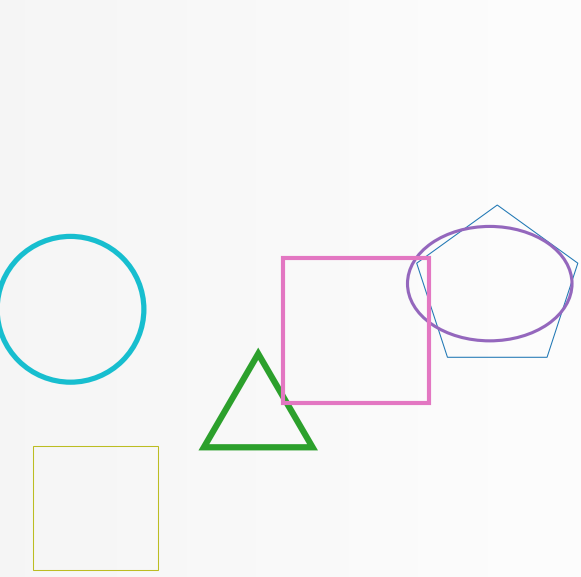[{"shape": "pentagon", "thickness": 0.5, "radius": 0.73, "center": [0.856, 0.498]}, {"shape": "triangle", "thickness": 3, "radius": 0.54, "center": [0.444, 0.279]}, {"shape": "oval", "thickness": 1.5, "radius": 0.71, "center": [0.843, 0.508]}, {"shape": "square", "thickness": 2, "radius": 0.63, "center": [0.612, 0.427]}, {"shape": "square", "thickness": 0.5, "radius": 0.54, "center": [0.164, 0.12]}, {"shape": "circle", "thickness": 2.5, "radius": 0.63, "center": [0.121, 0.464]}]